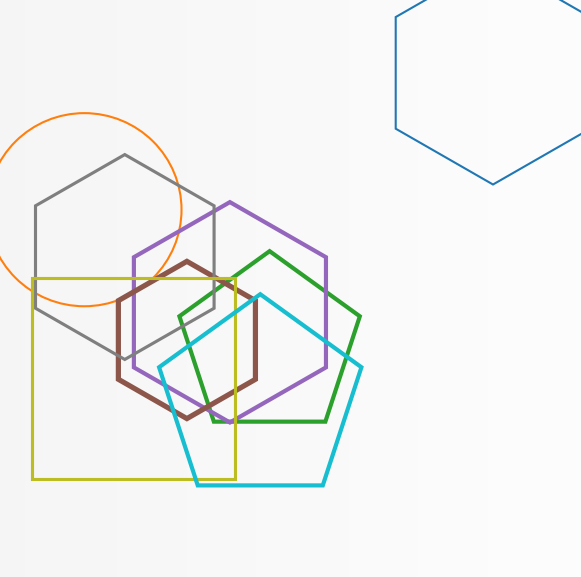[{"shape": "hexagon", "thickness": 1, "radius": 0.97, "center": [0.848, 0.873]}, {"shape": "circle", "thickness": 1, "radius": 0.84, "center": [0.145, 0.636]}, {"shape": "pentagon", "thickness": 2, "radius": 0.82, "center": [0.464, 0.401]}, {"shape": "hexagon", "thickness": 2, "radius": 0.95, "center": [0.396, 0.458]}, {"shape": "hexagon", "thickness": 2.5, "radius": 0.68, "center": [0.322, 0.41]}, {"shape": "hexagon", "thickness": 1.5, "radius": 0.89, "center": [0.215, 0.554]}, {"shape": "square", "thickness": 1.5, "radius": 0.87, "center": [0.229, 0.344]}, {"shape": "pentagon", "thickness": 2, "radius": 0.92, "center": [0.448, 0.307]}]